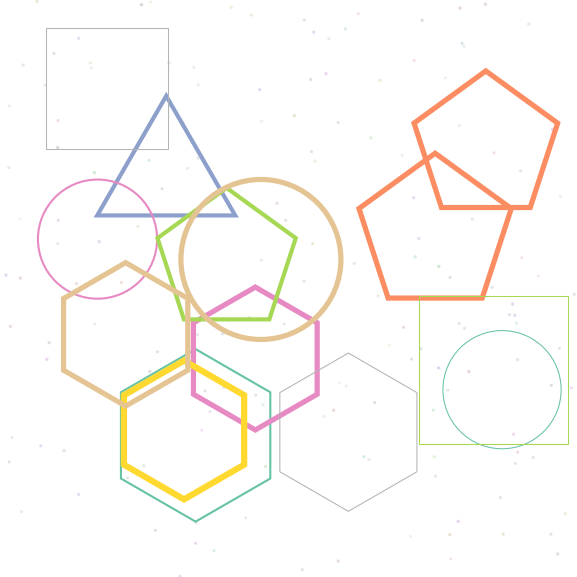[{"shape": "circle", "thickness": 0.5, "radius": 0.51, "center": [0.869, 0.324]}, {"shape": "hexagon", "thickness": 1, "radius": 0.75, "center": [0.339, 0.245]}, {"shape": "pentagon", "thickness": 2.5, "radius": 0.65, "center": [0.841, 0.746]}, {"shape": "pentagon", "thickness": 2.5, "radius": 0.69, "center": [0.753, 0.595]}, {"shape": "triangle", "thickness": 2, "radius": 0.69, "center": [0.288, 0.695]}, {"shape": "hexagon", "thickness": 2.5, "radius": 0.62, "center": [0.442, 0.378]}, {"shape": "circle", "thickness": 1, "radius": 0.52, "center": [0.169, 0.585]}, {"shape": "square", "thickness": 0.5, "radius": 0.64, "center": [0.855, 0.358]}, {"shape": "pentagon", "thickness": 2, "radius": 0.63, "center": [0.392, 0.548]}, {"shape": "hexagon", "thickness": 3, "radius": 0.6, "center": [0.319, 0.255]}, {"shape": "hexagon", "thickness": 2.5, "radius": 0.62, "center": [0.218, 0.42]}, {"shape": "circle", "thickness": 2.5, "radius": 0.69, "center": [0.452, 0.55]}, {"shape": "hexagon", "thickness": 0.5, "radius": 0.69, "center": [0.603, 0.251]}, {"shape": "square", "thickness": 0.5, "radius": 0.53, "center": [0.186, 0.846]}]